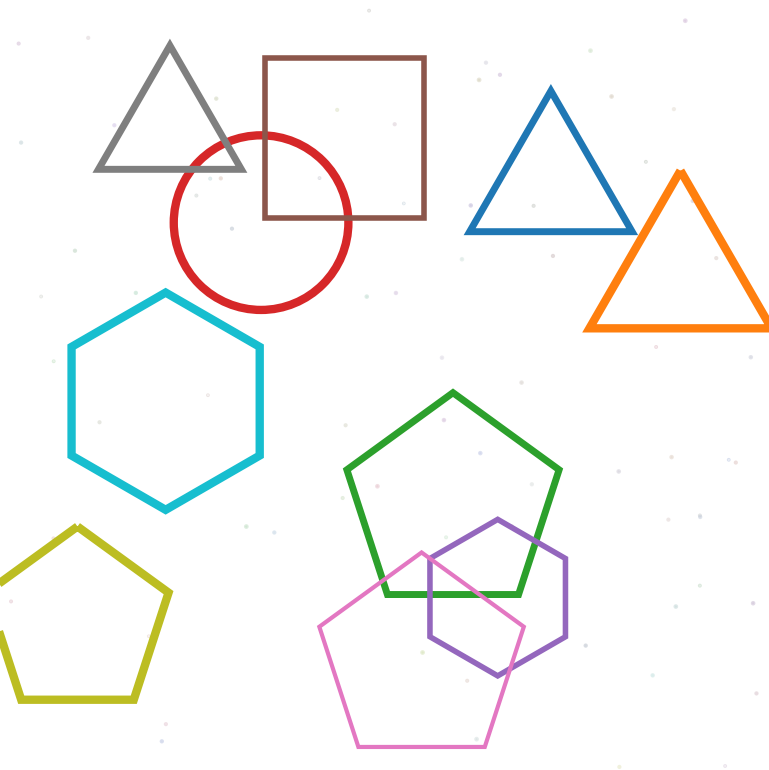[{"shape": "triangle", "thickness": 2.5, "radius": 0.61, "center": [0.715, 0.76]}, {"shape": "triangle", "thickness": 3, "radius": 0.68, "center": [0.884, 0.642]}, {"shape": "pentagon", "thickness": 2.5, "radius": 0.72, "center": [0.588, 0.345]}, {"shape": "circle", "thickness": 3, "radius": 0.57, "center": [0.339, 0.711]}, {"shape": "hexagon", "thickness": 2, "radius": 0.51, "center": [0.646, 0.224]}, {"shape": "square", "thickness": 2, "radius": 0.52, "center": [0.447, 0.821]}, {"shape": "pentagon", "thickness": 1.5, "radius": 0.7, "center": [0.548, 0.143]}, {"shape": "triangle", "thickness": 2.5, "radius": 0.54, "center": [0.221, 0.834]}, {"shape": "pentagon", "thickness": 3, "radius": 0.62, "center": [0.101, 0.192]}, {"shape": "hexagon", "thickness": 3, "radius": 0.71, "center": [0.215, 0.479]}]